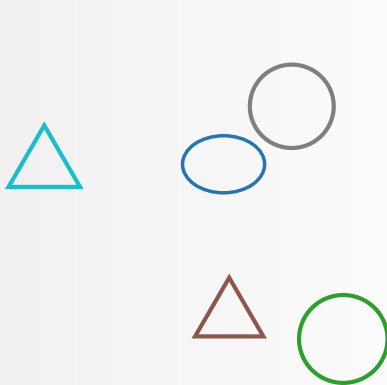[{"shape": "oval", "thickness": 2.5, "radius": 0.53, "center": [0.577, 0.573]}, {"shape": "circle", "thickness": 3, "radius": 0.57, "center": [0.886, 0.12]}, {"shape": "triangle", "thickness": 3, "radius": 0.51, "center": [0.592, 0.177]}, {"shape": "circle", "thickness": 3, "radius": 0.54, "center": [0.753, 0.724]}, {"shape": "triangle", "thickness": 3, "radius": 0.53, "center": [0.114, 0.568]}]